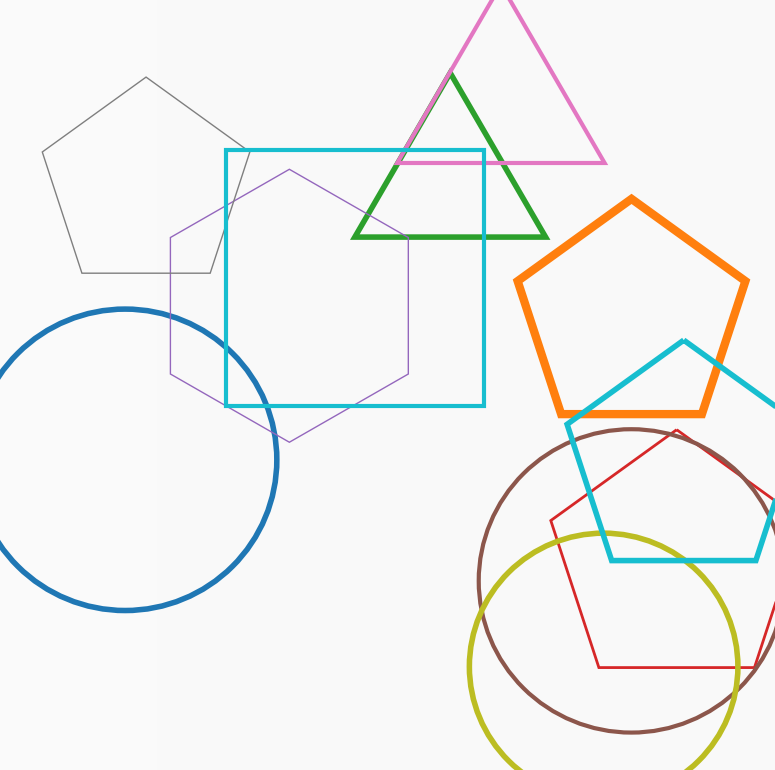[{"shape": "circle", "thickness": 2, "radius": 0.98, "center": [0.161, 0.403]}, {"shape": "pentagon", "thickness": 3, "radius": 0.77, "center": [0.815, 0.587]}, {"shape": "triangle", "thickness": 2, "radius": 0.71, "center": [0.581, 0.763]}, {"shape": "pentagon", "thickness": 1, "radius": 0.85, "center": [0.873, 0.271]}, {"shape": "hexagon", "thickness": 0.5, "radius": 0.89, "center": [0.373, 0.603]}, {"shape": "circle", "thickness": 1.5, "radius": 0.98, "center": [0.815, 0.246]}, {"shape": "triangle", "thickness": 1.5, "radius": 0.77, "center": [0.646, 0.866]}, {"shape": "pentagon", "thickness": 0.5, "radius": 0.7, "center": [0.188, 0.759]}, {"shape": "circle", "thickness": 2, "radius": 0.87, "center": [0.779, 0.134]}, {"shape": "square", "thickness": 1.5, "radius": 0.83, "center": [0.458, 0.639]}, {"shape": "pentagon", "thickness": 2, "radius": 0.79, "center": [0.882, 0.4]}]